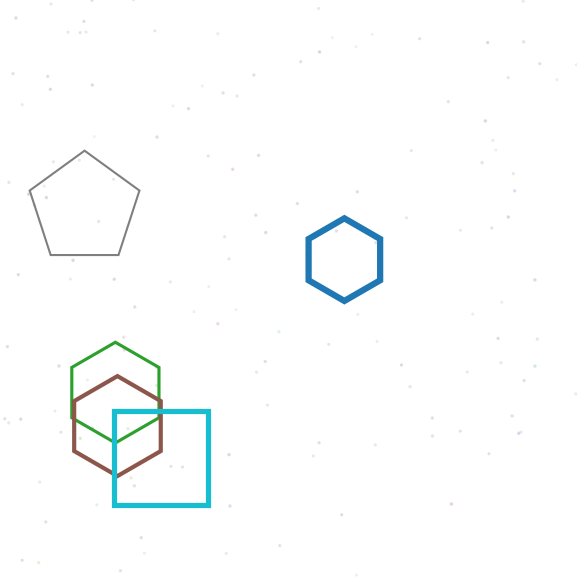[{"shape": "hexagon", "thickness": 3, "radius": 0.36, "center": [0.596, 0.55]}, {"shape": "hexagon", "thickness": 1.5, "radius": 0.44, "center": [0.2, 0.319]}, {"shape": "hexagon", "thickness": 2, "radius": 0.43, "center": [0.203, 0.261]}, {"shape": "pentagon", "thickness": 1, "radius": 0.5, "center": [0.146, 0.638]}, {"shape": "square", "thickness": 2.5, "radius": 0.41, "center": [0.279, 0.206]}]